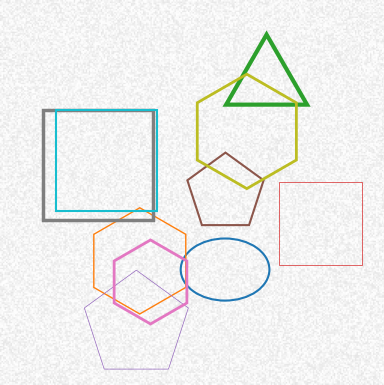[{"shape": "oval", "thickness": 1.5, "radius": 0.58, "center": [0.585, 0.3]}, {"shape": "hexagon", "thickness": 1, "radius": 0.69, "center": [0.363, 0.322]}, {"shape": "triangle", "thickness": 3, "radius": 0.61, "center": [0.692, 0.789]}, {"shape": "square", "thickness": 0.5, "radius": 0.54, "center": [0.832, 0.42]}, {"shape": "pentagon", "thickness": 0.5, "radius": 0.71, "center": [0.354, 0.156]}, {"shape": "pentagon", "thickness": 1.5, "radius": 0.52, "center": [0.586, 0.5]}, {"shape": "hexagon", "thickness": 2, "radius": 0.55, "center": [0.391, 0.268]}, {"shape": "square", "thickness": 2.5, "radius": 0.71, "center": [0.255, 0.572]}, {"shape": "hexagon", "thickness": 2, "radius": 0.74, "center": [0.641, 0.659]}, {"shape": "square", "thickness": 1.5, "radius": 0.65, "center": [0.277, 0.584]}]